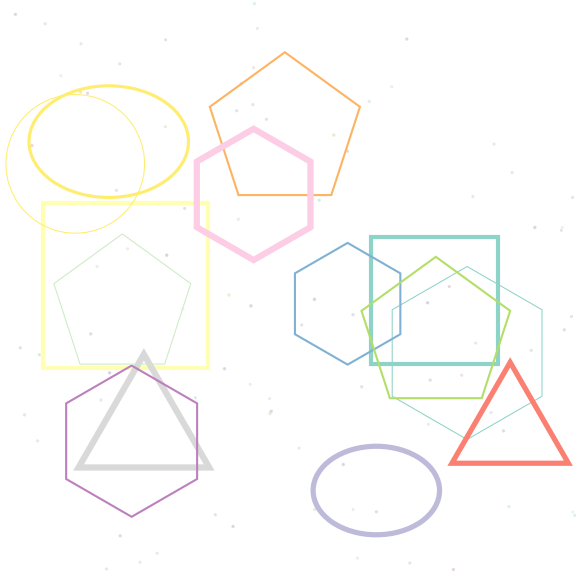[{"shape": "hexagon", "thickness": 0.5, "radius": 0.75, "center": [0.809, 0.388]}, {"shape": "square", "thickness": 2, "radius": 0.55, "center": [0.753, 0.478]}, {"shape": "square", "thickness": 2, "radius": 0.71, "center": [0.217, 0.504]}, {"shape": "oval", "thickness": 2.5, "radius": 0.55, "center": [0.652, 0.15]}, {"shape": "triangle", "thickness": 2.5, "radius": 0.58, "center": [0.883, 0.255]}, {"shape": "hexagon", "thickness": 1, "radius": 0.53, "center": [0.602, 0.473]}, {"shape": "pentagon", "thickness": 1, "radius": 0.68, "center": [0.493, 0.772]}, {"shape": "pentagon", "thickness": 1, "radius": 0.68, "center": [0.755, 0.419]}, {"shape": "hexagon", "thickness": 3, "radius": 0.57, "center": [0.439, 0.662]}, {"shape": "triangle", "thickness": 3, "radius": 0.65, "center": [0.249, 0.255]}, {"shape": "hexagon", "thickness": 1, "radius": 0.65, "center": [0.228, 0.235]}, {"shape": "pentagon", "thickness": 0.5, "radius": 0.62, "center": [0.212, 0.469]}, {"shape": "oval", "thickness": 1.5, "radius": 0.69, "center": [0.188, 0.754]}, {"shape": "circle", "thickness": 0.5, "radius": 0.6, "center": [0.13, 0.715]}]